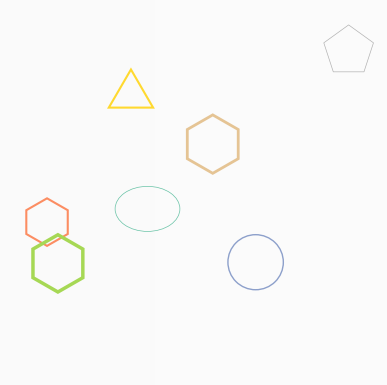[{"shape": "oval", "thickness": 0.5, "radius": 0.42, "center": [0.381, 0.457]}, {"shape": "hexagon", "thickness": 1.5, "radius": 0.31, "center": [0.121, 0.423]}, {"shape": "circle", "thickness": 1, "radius": 0.36, "center": [0.66, 0.319]}, {"shape": "hexagon", "thickness": 2.5, "radius": 0.37, "center": [0.149, 0.316]}, {"shape": "triangle", "thickness": 1.5, "radius": 0.33, "center": [0.338, 0.754]}, {"shape": "hexagon", "thickness": 2, "radius": 0.38, "center": [0.549, 0.626]}, {"shape": "pentagon", "thickness": 0.5, "radius": 0.34, "center": [0.9, 0.868]}]